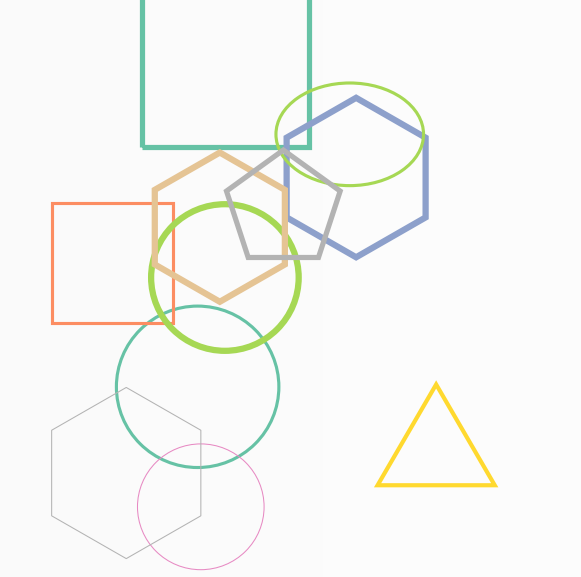[{"shape": "circle", "thickness": 1.5, "radius": 0.7, "center": [0.34, 0.329]}, {"shape": "square", "thickness": 2.5, "radius": 0.72, "center": [0.388, 0.888]}, {"shape": "square", "thickness": 1.5, "radius": 0.52, "center": [0.193, 0.544]}, {"shape": "hexagon", "thickness": 3, "radius": 0.69, "center": [0.613, 0.692]}, {"shape": "circle", "thickness": 0.5, "radius": 0.54, "center": [0.345, 0.122]}, {"shape": "oval", "thickness": 1.5, "radius": 0.63, "center": [0.602, 0.767]}, {"shape": "circle", "thickness": 3, "radius": 0.63, "center": [0.387, 0.519]}, {"shape": "triangle", "thickness": 2, "radius": 0.58, "center": [0.75, 0.217]}, {"shape": "hexagon", "thickness": 3, "radius": 0.65, "center": [0.378, 0.606]}, {"shape": "pentagon", "thickness": 2.5, "radius": 0.51, "center": [0.487, 0.636]}, {"shape": "hexagon", "thickness": 0.5, "radius": 0.74, "center": [0.217, 0.18]}]